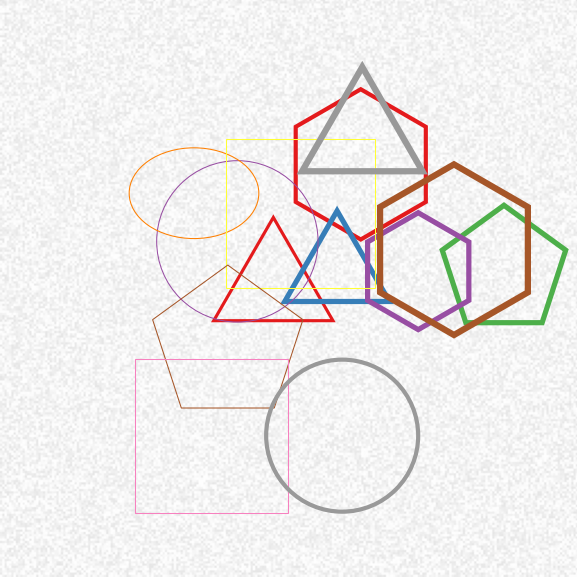[{"shape": "triangle", "thickness": 1.5, "radius": 0.6, "center": [0.473, 0.503]}, {"shape": "hexagon", "thickness": 2, "radius": 0.65, "center": [0.625, 0.715]}, {"shape": "triangle", "thickness": 2.5, "radius": 0.52, "center": [0.584, 0.529]}, {"shape": "pentagon", "thickness": 2.5, "radius": 0.56, "center": [0.873, 0.531]}, {"shape": "hexagon", "thickness": 2.5, "radius": 0.51, "center": [0.724, 0.53]}, {"shape": "circle", "thickness": 0.5, "radius": 0.7, "center": [0.411, 0.581]}, {"shape": "oval", "thickness": 0.5, "radius": 0.56, "center": [0.336, 0.665]}, {"shape": "square", "thickness": 0.5, "radius": 0.64, "center": [0.52, 0.629]}, {"shape": "hexagon", "thickness": 3, "radius": 0.74, "center": [0.786, 0.567]}, {"shape": "pentagon", "thickness": 0.5, "radius": 0.68, "center": [0.394, 0.403]}, {"shape": "square", "thickness": 0.5, "radius": 0.67, "center": [0.366, 0.244]}, {"shape": "triangle", "thickness": 3, "radius": 0.6, "center": [0.627, 0.763]}, {"shape": "circle", "thickness": 2, "radius": 0.66, "center": [0.593, 0.245]}]